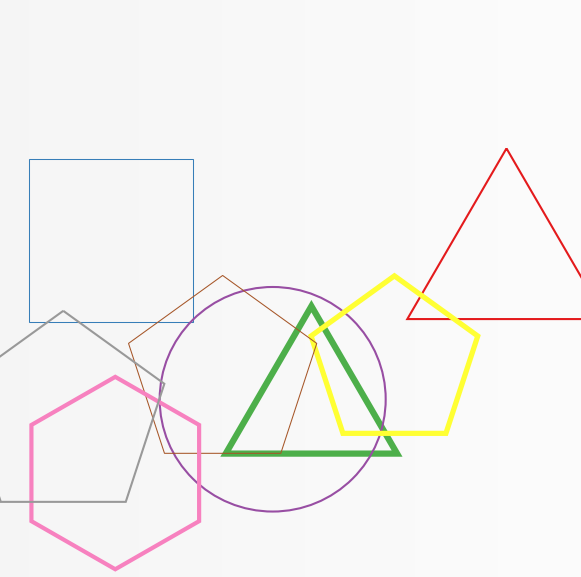[{"shape": "triangle", "thickness": 1, "radius": 0.99, "center": [0.871, 0.545]}, {"shape": "square", "thickness": 0.5, "radius": 0.71, "center": [0.19, 0.582]}, {"shape": "triangle", "thickness": 3, "radius": 0.85, "center": [0.536, 0.299]}, {"shape": "circle", "thickness": 1, "radius": 0.97, "center": [0.469, 0.308]}, {"shape": "pentagon", "thickness": 2.5, "radius": 0.75, "center": [0.679, 0.371]}, {"shape": "pentagon", "thickness": 0.5, "radius": 0.85, "center": [0.383, 0.352]}, {"shape": "hexagon", "thickness": 2, "radius": 0.83, "center": [0.198, 0.18]}, {"shape": "pentagon", "thickness": 1, "radius": 0.91, "center": [0.109, 0.278]}]